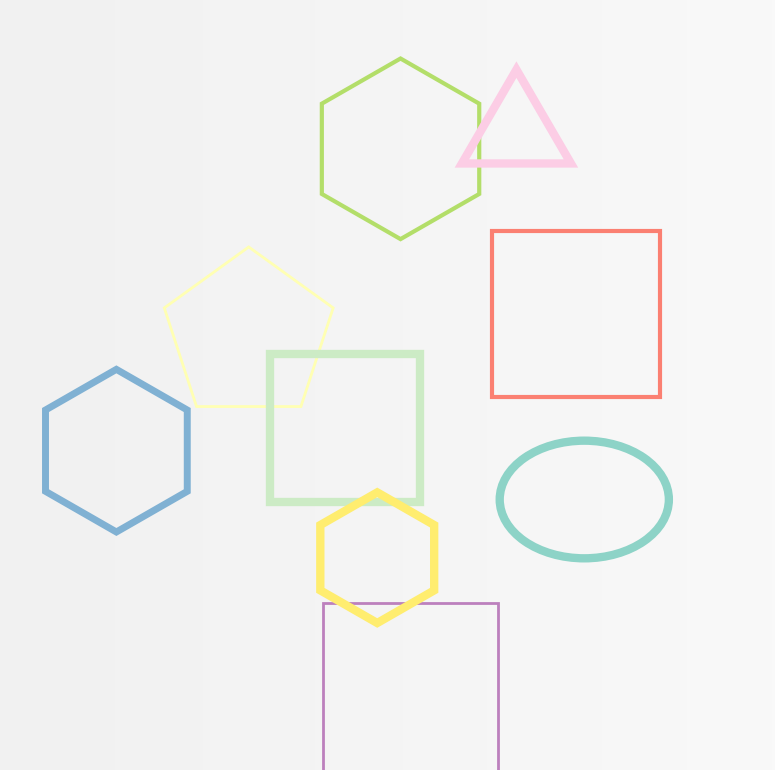[{"shape": "oval", "thickness": 3, "radius": 0.55, "center": [0.754, 0.351]}, {"shape": "pentagon", "thickness": 1, "radius": 0.57, "center": [0.321, 0.565]}, {"shape": "square", "thickness": 1.5, "radius": 0.54, "center": [0.743, 0.592]}, {"shape": "hexagon", "thickness": 2.5, "radius": 0.53, "center": [0.15, 0.415]}, {"shape": "hexagon", "thickness": 1.5, "radius": 0.59, "center": [0.517, 0.807]}, {"shape": "triangle", "thickness": 3, "radius": 0.41, "center": [0.666, 0.828]}, {"shape": "square", "thickness": 1, "radius": 0.57, "center": [0.53, 0.104]}, {"shape": "square", "thickness": 3, "radius": 0.48, "center": [0.446, 0.444]}, {"shape": "hexagon", "thickness": 3, "radius": 0.42, "center": [0.487, 0.276]}]